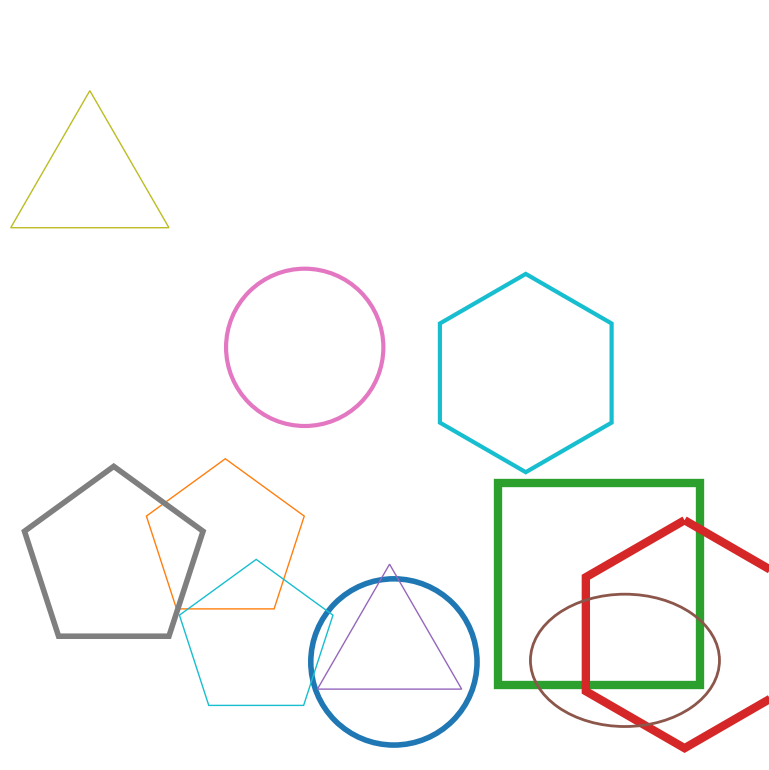[{"shape": "circle", "thickness": 2, "radius": 0.54, "center": [0.512, 0.14]}, {"shape": "pentagon", "thickness": 0.5, "radius": 0.54, "center": [0.293, 0.296]}, {"shape": "square", "thickness": 3, "radius": 0.66, "center": [0.778, 0.241]}, {"shape": "hexagon", "thickness": 3, "radius": 0.74, "center": [0.889, 0.176]}, {"shape": "triangle", "thickness": 0.5, "radius": 0.54, "center": [0.506, 0.159]}, {"shape": "oval", "thickness": 1, "radius": 0.61, "center": [0.812, 0.142]}, {"shape": "circle", "thickness": 1.5, "radius": 0.51, "center": [0.396, 0.549]}, {"shape": "pentagon", "thickness": 2, "radius": 0.61, "center": [0.148, 0.272]}, {"shape": "triangle", "thickness": 0.5, "radius": 0.59, "center": [0.117, 0.764]}, {"shape": "hexagon", "thickness": 1.5, "radius": 0.64, "center": [0.683, 0.516]}, {"shape": "pentagon", "thickness": 0.5, "radius": 0.52, "center": [0.333, 0.169]}]